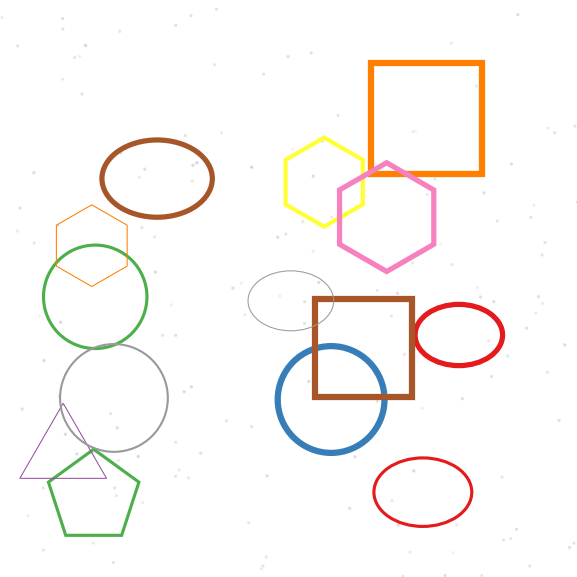[{"shape": "oval", "thickness": 1.5, "radius": 0.42, "center": [0.732, 0.147]}, {"shape": "oval", "thickness": 2.5, "radius": 0.38, "center": [0.795, 0.419]}, {"shape": "circle", "thickness": 3, "radius": 0.46, "center": [0.573, 0.307]}, {"shape": "pentagon", "thickness": 1.5, "radius": 0.41, "center": [0.162, 0.139]}, {"shape": "circle", "thickness": 1.5, "radius": 0.45, "center": [0.165, 0.485]}, {"shape": "triangle", "thickness": 0.5, "radius": 0.43, "center": [0.109, 0.214]}, {"shape": "square", "thickness": 3, "radius": 0.48, "center": [0.739, 0.794]}, {"shape": "hexagon", "thickness": 0.5, "radius": 0.35, "center": [0.159, 0.574]}, {"shape": "hexagon", "thickness": 2, "radius": 0.39, "center": [0.561, 0.684]}, {"shape": "square", "thickness": 3, "radius": 0.42, "center": [0.63, 0.396]}, {"shape": "oval", "thickness": 2.5, "radius": 0.48, "center": [0.272, 0.69]}, {"shape": "hexagon", "thickness": 2.5, "radius": 0.47, "center": [0.67, 0.623]}, {"shape": "circle", "thickness": 1, "radius": 0.47, "center": [0.197, 0.31]}, {"shape": "oval", "thickness": 0.5, "radius": 0.37, "center": [0.504, 0.478]}]